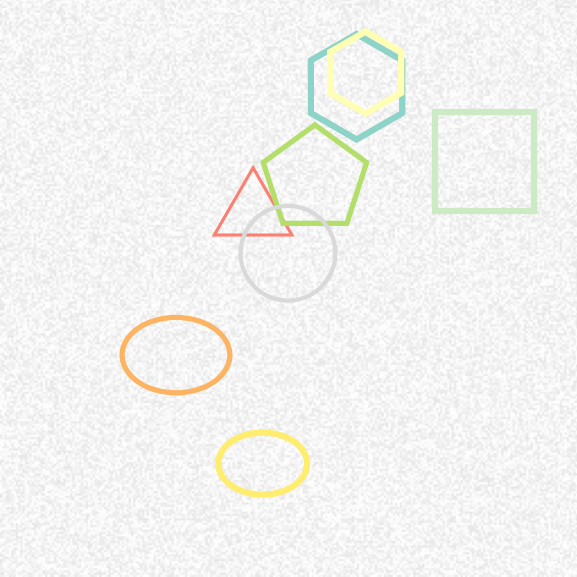[{"shape": "hexagon", "thickness": 3, "radius": 0.46, "center": [0.617, 0.849]}, {"shape": "hexagon", "thickness": 3, "radius": 0.35, "center": [0.633, 0.874]}, {"shape": "triangle", "thickness": 1.5, "radius": 0.39, "center": [0.438, 0.631]}, {"shape": "oval", "thickness": 2.5, "radius": 0.47, "center": [0.305, 0.384]}, {"shape": "pentagon", "thickness": 2.5, "radius": 0.47, "center": [0.545, 0.689]}, {"shape": "circle", "thickness": 2, "radius": 0.41, "center": [0.499, 0.561]}, {"shape": "square", "thickness": 3, "radius": 0.43, "center": [0.839, 0.72]}, {"shape": "oval", "thickness": 3, "radius": 0.38, "center": [0.455, 0.196]}]